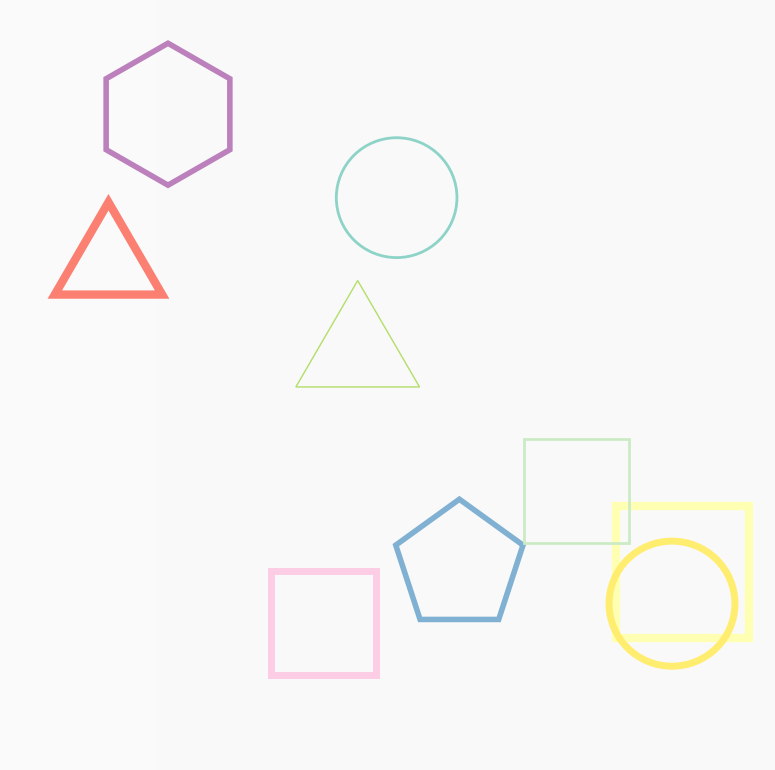[{"shape": "circle", "thickness": 1, "radius": 0.39, "center": [0.512, 0.743]}, {"shape": "square", "thickness": 3, "radius": 0.43, "center": [0.881, 0.258]}, {"shape": "triangle", "thickness": 3, "radius": 0.4, "center": [0.14, 0.657]}, {"shape": "pentagon", "thickness": 2, "radius": 0.43, "center": [0.593, 0.265]}, {"shape": "triangle", "thickness": 0.5, "radius": 0.46, "center": [0.462, 0.544]}, {"shape": "square", "thickness": 2.5, "radius": 0.34, "center": [0.418, 0.191]}, {"shape": "hexagon", "thickness": 2, "radius": 0.46, "center": [0.217, 0.852]}, {"shape": "square", "thickness": 1, "radius": 0.34, "center": [0.744, 0.362]}, {"shape": "circle", "thickness": 2.5, "radius": 0.41, "center": [0.867, 0.216]}]